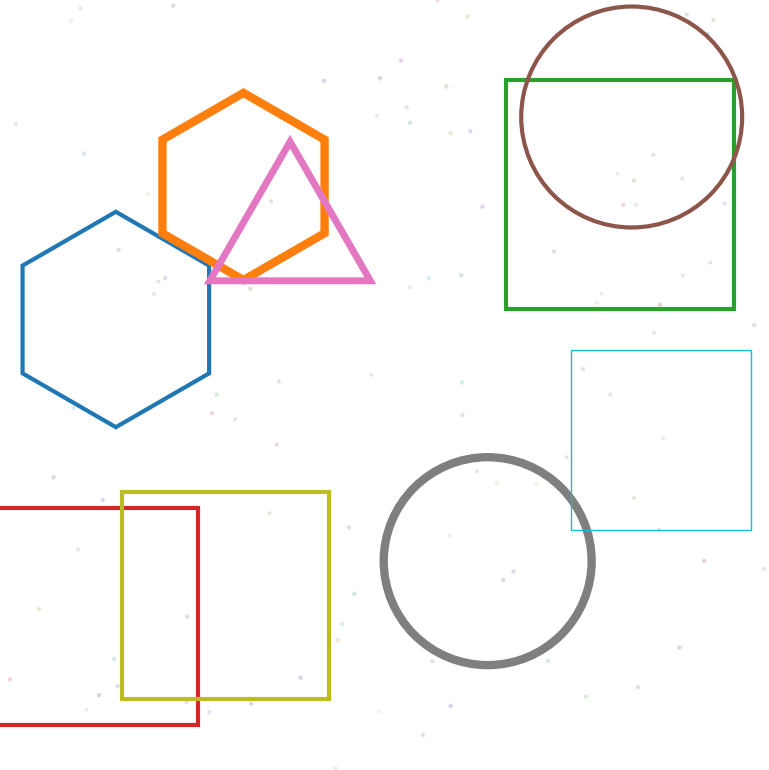[{"shape": "hexagon", "thickness": 1.5, "radius": 0.7, "center": [0.15, 0.585]}, {"shape": "hexagon", "thickness": 3, "radius": 0.61, "center": [0.316, 0.758]}, {"shape": "square", "thickness": 1.5, "radius": 0.74, "center": [0.805, 0.748]}, {"shape": "square", "thickness": 1.5, "radius": 0.71, "center": [0.116, 0.199]}, {"shape": "circle", "thickness": 1.5, "radius": 0.72, "center": [0.82, 0.848]}, {"shape": "triangle", "thickness": 2.5, "radius": 0.6, "center": [0.377, 0.696]}, {"shape": "circle", "thickness": 3, "radius": 0.68, "center": [0.633, 0.271]}, {"shape": "square", "thickness": 1.5, "radius": 0.67, "center": [0.292, 0.227]}, {"shape": "square", "thickness": 0.5, "radius": 0.58, "center": [0.859, 0.428]}]